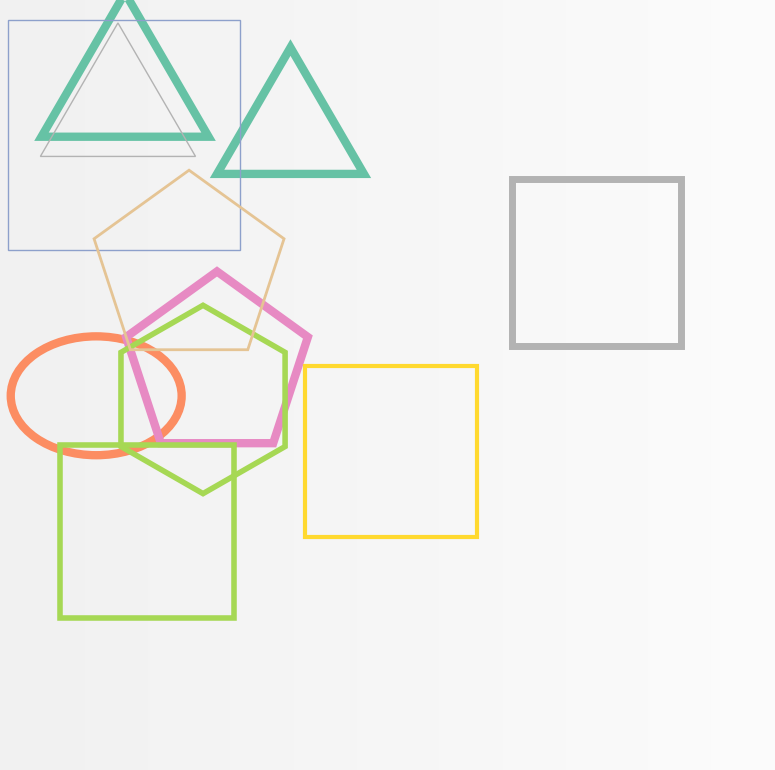[{"shape": "triangle", "thickness": 3, "radius": 0.62, "center": [0.161, 0.885]}, {"shape": "triangle", "thickness": 3, "radius": 0.55, "center": [0.375, 0.829]}, {"shape": "oval", "thickness": 3, "radius": 0.55, "center": [0.124, 0.486]}, {"shape": "square", "thickness": 0.5, "radius": 0.75, "center": [0.16, 0.824]}, {"shape": "pentagon", "thickness": 3, "radius": 0.62, "center": [0.28, 0.524]}, {"shape": "hexagon", "thickness": 2, "radius": 0.61, "center": [0.262, 0.481]}, {"shape": "square", "thickness": 2, "radius": 0.56, "center": [0.19, 0.31]}, {"shape": "square", "thickness": 1.5, "radius": 0.56, "center": [0.504, 0.414]}, {"shape": "pentagon", "thickness": 1, "radius": 0.64, "center": [0.244, 0.65]}, {"shape": "triangle", "thickness": 0.5, "radius": 0.58, "center": [0.152, 0.855]}, {"shape": "square", "thickness": 2.5, "radius": 0.54, "center": [0.77, 0.659]}]